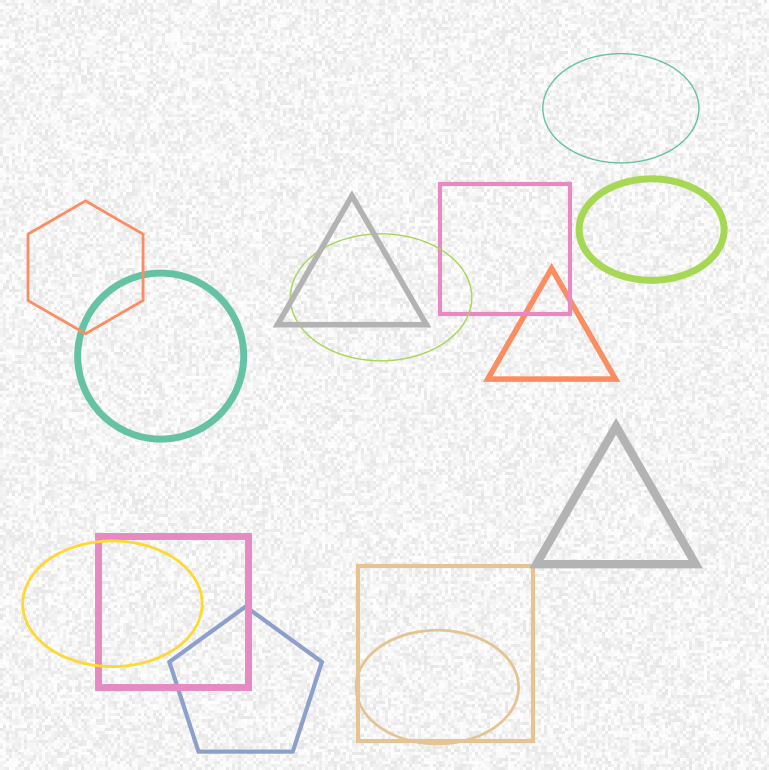[{"shape": "circle", "thickness": 2.5, "radius": 0.54, "center": [0.209, 0.538]}, {"shape": "oval", "thickness": 0.5, "radius": 0.51, "center": [0.806, 0.859]}, {"shape": "hexagon", "thickness": 1, "radius": 0.43, "center": [0.111, 0.653]}, {"shape": "triangle", "thickness": 2, "radius": 0.48, "center": [0.716, 0.556]}, {"shape": "pentagon", "thickness": 1.5, "radius": 0.52, "center": [0.319, 0.108]}, {"shape": "square", "thickness": 2.5, "radius": 0.49, "center": [0.225, 0.206]}, {"shape": "square", "thickness": 1.5, "radius": 0.42, "center": [0.656, 0.676]}, {"shape": "oval", "thickness": 2.5, "radius": 0.47, "center": [0.846, 0.702]}, {"shape": "oval", "thickness": 0.5, "radius": 0.59, "center": [0.495, 0.614]}, {"shape": "oval", "thickness": 1, "radius": 0.58, "center": [0.146, 0.216]}, {"shape": "square", "thickness": 1.5, "radius": 0.57, "center": [0.579, 0.151]}, {"shape": "oval", "thickness": 1, "radius": 0.53, "center": [0.568, 0.108]}, {"shape": "triangle", "thickness": 3, "radius": 0.6, "center": [0.8, 0.327]}, {"shape": "triangle", "thickness": 2, "radius": 0.56, "center": [0.457, 0.634]}]